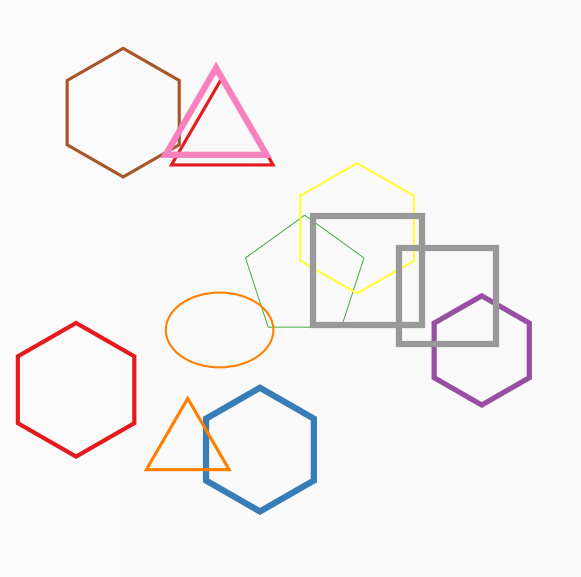[{"shape": "triangle", "thickness": 1.5, "radius": 0.5, "center": [0.382, 0.764]}, {"shape": "hexagon", "thickness": 2, "radius": 0.58, "center": [0.131, 0.324]}, {"shape": "hexagon", "thickness": 3, "radius": 0.54, "center": [0.447, 0.221]}, {"shape": "pentagon", "thickness": 0.5, "radius": 0.54, "center": [0.524, 0.519]}, {"shape": "hexagon", "thickness": 2.5, "radius": 0.47, "center": [0.829, 0.392]}, {"shape": "oval", "thickness": 1, "radius": 0.46, "center": [0.378, 0.428]}, {"shape": "triangle", "thickness": 1.5, "radius": 0.41, "center": [0.323, 0.227]}, {"shape": "hexagon", "thickness": 1, "radius": 0.56, "center": [0.614, 0.604]}, {"shape": "hexagon", "thickness": 1.5, "radius": 0.56, "center": [0.212, 0.804]}, {"shape": "triangle", "thickness": 3, "radius": 0.5, "center": [0.372, 0.781]}, {"shape": "square", "thickness": 3, "radius": 0.47, "center": [0.633, 0.53]}, {"shape": "square", "thickness": 3, "radius": 0.42, "center": [0.77, 0.487]}]